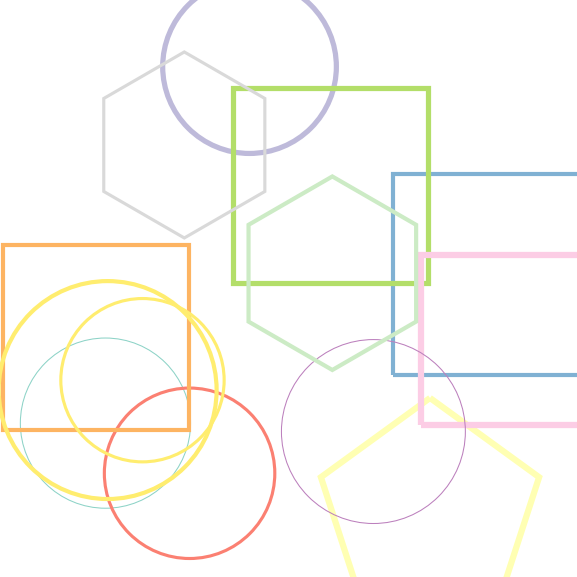[{"shape": "circle", "thickness": 0.5, "radius": 0.74, "center": [0.183, 0.266]}, {"shape": "pentagon", "thickness": 3, "radius": 0.99, "center": [0.745, 0.111]}, {"shape": "circle", "thickness": 2.5, "radius": 0.75, "center": [0.432, 0.884]}, {"shape": "circle", "thickness": 1.5, "radius": 0.74, "center": [0.328, 0.18]}, {"shape": "square", "thickness": 2, "radius": 0.87, "center": [0.855, 0.524]}, {"shape": "square", "thickness": 2, "radius": 0.8, "center": [0.166, 0.415]}, {"shape": "square", "thickness": 2.5, "radius": 0.84, "center": [0.572, 0.678]}, {"shape": "square", "thickness": 3, "radius": 0.74, "center": [0.877, 0.411]}, {"shape": "hexagon", "thickness": 1.5, "radius": 0.81, "center": [0.319, 0.748]}, {"shape": "circle", "thickness": 0.5, "radius": 0.8, "center": [0.647, 0.252]}, {"shape": "hexagon", "thickness": 2, "radius": 0.84, "center": [0.575, 0.526]}, {"shape": "circle", "thickness": 1.5, "radius": 0.71, "center": [0.247, 0.341]}, {"shape": "circle", "thickness": 2, "radius": 0.94, "center": [0.186, 0.324]}]